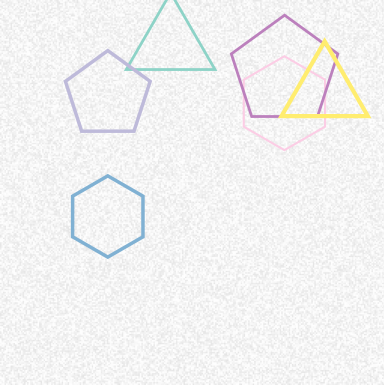[{"shape": "triangle", "thickness": 2, "radius": 0.67, "center": [0.443, 0.886]}, {"shape": "pentagon", "thickness": 2.5, "radius": 0.58, "center": [0.28, 0.753]}, {"shape": "hexagon", "thickness": 2.5, "radius": 0.53, "center": [0.28, 0.438]}, {"shape": "hexagon", "thickness": 1.5, "radius": 0.61, "center": [0.739, 0.732]}, {"shape": "pentagon", "thickness": 2, "radius": 0.73, "center": [0.739, 0.815]}, {"shape": "triangle", "thickness": 3, "radius": 0.65, "center": [0.843, 0.763]}]